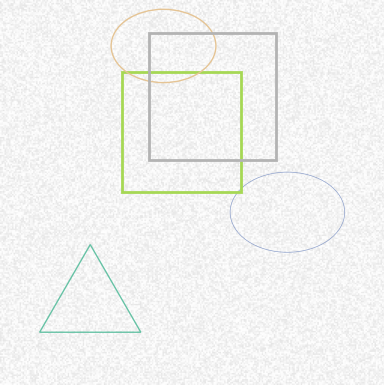[{"shape": "triangle", "thickness": 1, "radius": 0.76, "center": [0.234, 0.213]}, {"shape": "oval", "thickness": 0.5, "radius": 0.74, "center": [0.747, 0.449]}, {"shape": "square", "thickness": 2, "radius": 0.78, "center": [0.472, 0.657]}, {"shape": "oval", "thickness": 1, "radius": 0.68, "center": [0.425, 0.881]}, {"shape": "square", "thickness": 2, "radius": 0.82, "center": [0.552, 0.75]}]